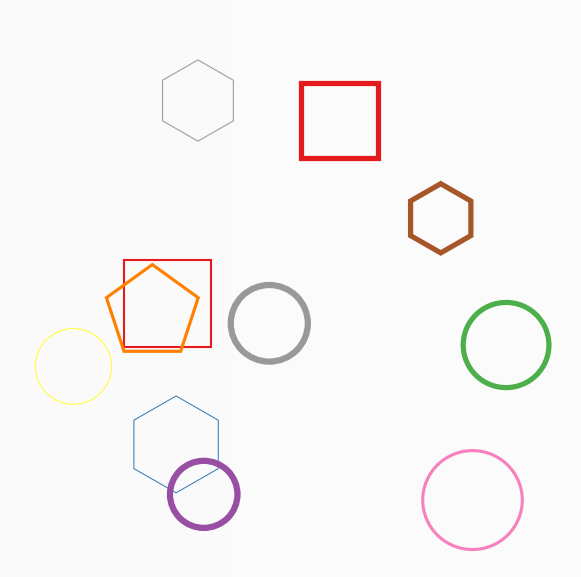[{"shape": "square", "thickness": 1, "radius": 0.38, "center": [0.288, 0.474]}, {"shape": "square", "thickness": 2.5, "radius": 0.33, "center": [0.584, 0.791]}, {"shape": "hexagon", "thickness": 0.5, "radius": 0.42, "center": [0.303, 0.23]}, {"shape": "circle", "thickness": 2.5, "radius": 0.37, "center": [0.871, 0.402]}, {"shape": "circle", "thickness": 3, "radius": 0.29, "center": [0.351, 0.143]}, {"shape": "pentagon", "thickness": 1.5, "radius": 0.42, "center": [0.262, 0.458]}, {"shape": "circle", "thickness": 0.5, "radius": 0.33, "center": [0.126, 0.365]}, {"shape": "hexagon", "thickness": 2.5, "radius": 0.3, "center": [0.758, 0.621]}, {"shape": "circle", "thickness": 1.5, "radius": 0.43, "center": [0.813, 0.133]}, {"shape": "hexagon", "thickness": 0.5, "radius": 0.35, "center": [0.341, 0.825]}, {"shape": "circle", "thickness": 3, "radius": 0.33, "center": [0.463, 0.439]}]